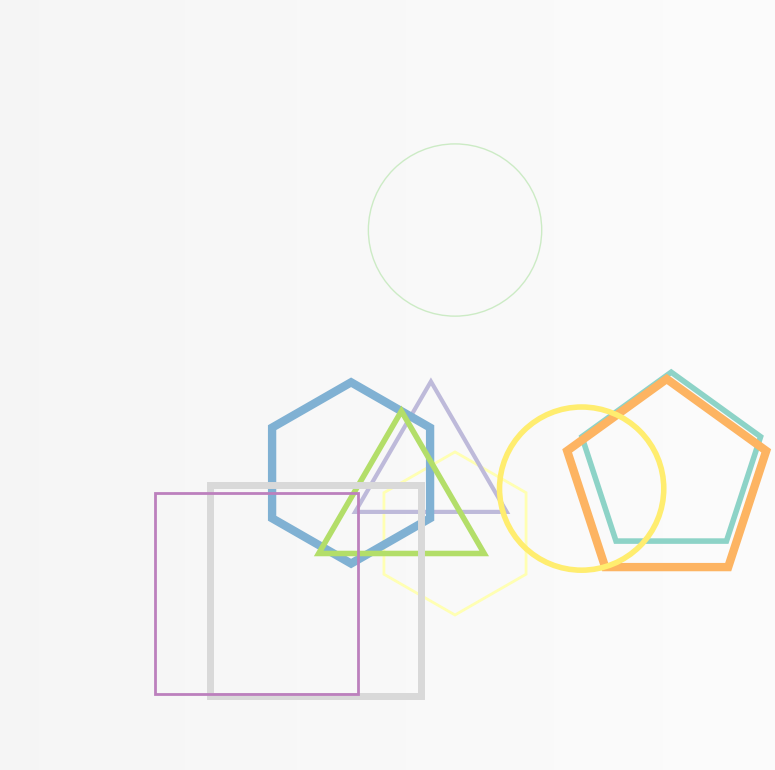[{"shape": "pentagon", "thickness": 2, "radius": 0.61, "center": [0.866, 0.395]}, {"shape": "hexagon", "thickness": 1, "radius": 0.53, "center": [0.587, 0.307]}, {"shape": "triangle", "thickness": 1.5, "radius": 0.56, "center": [0.556, 0.392]}, {"shape": "hexagon", "thickness": 3, "radius": 0.59, "center": [0.453, 0.386]}, {"shape": "pentagon", "thickness": 3, "radius": 0.68, "center": [0.86, 0.373]}, {"shape": "triangle", "thickness": 2, "radius": 0.62, "center": [0.518, 0.343]}, {"shape": "square", "thickness": 2.5, "radius": 0.68, "center": [0.407, 0.233]}, {"shape": "square", "thickness": 1, "radius": 0.65, "center": [0.331, 0.229]}, {"shape": "circle", "thickness": 0.5, "radius": 0.56, "center": [0.587, 0.701]}, {"shape": "circle", "thickness": 2, "radius": 0.53, "center": [0.751, 0.365]}]